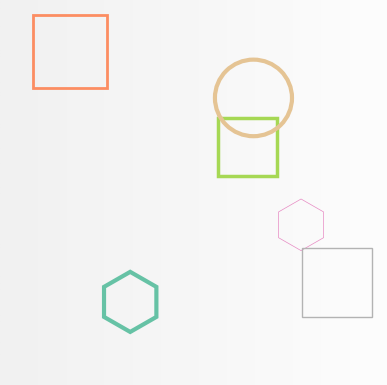[{"shape": "hexagon", "thickness": 3, "radius": 0.39, "center": [0.336, 0.216]}, {"shape": "square", "thickness": 2, "radius": 0.48, "center": [0.181, 0.866]}, {"shape": "hexagon", "thickness": 0.5, "radius": 0.34, "center": [0.777, 0.416]}, {"shape": "square", "thickness": 2.5, "radius": 0.37, "center": [0.639, 0.617]}, {"shape": "circle", "thickness": 3, "radius": 0.5, "center": [0.654, 0.746]}, {"shape": "square", "thickness": 1, "radius": 0.45, "center": [0.871, 0.266]}]